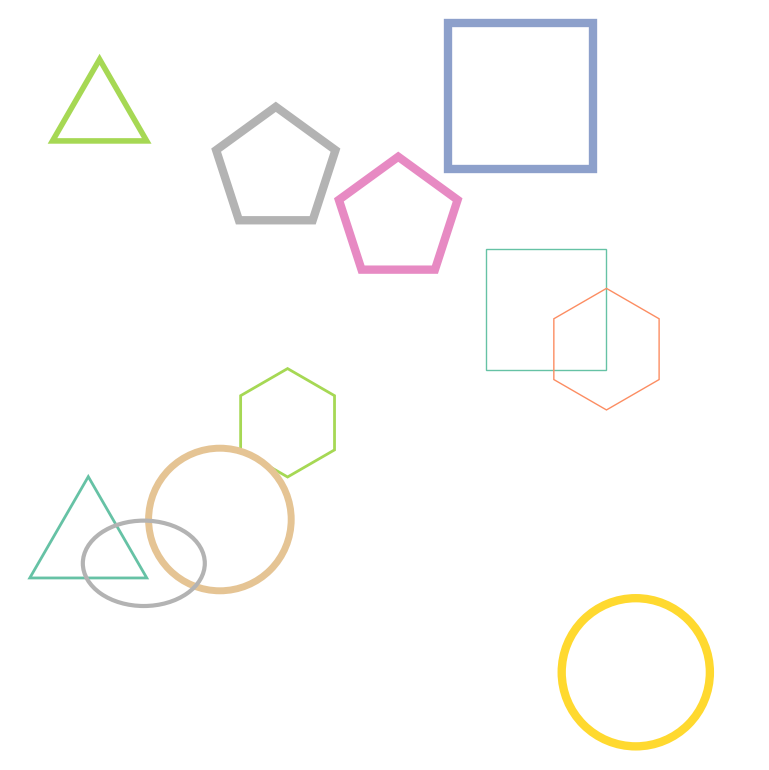[{"shape": "square", "thickness": 0.5, "radius": 0.39, "center": [0.709, 0.598]}, {"shape": "triangle", "thickness": 1, "radius": 0.44, "center": [0.115, 0.293]}, {"shape": "hexagon", "thickness": 0.5, "radius": 0.39, "center": [0.788, 0.547]}, {"shape": "square", "thickness": 3, "radius": 0.47, "center": [0.676, 0.875]}, {"shape": "pentagon", "thickness": 3, "radius": 0.41, "center": [0.517, 0.715]}, {"shape": "hexagon", "thickness": 1, "radius": 0.35, "center": [0.373, 0.451]}, {"shape": "triangle", "thickness": 2, "radius": 0.35, "center": [0.129, 0.852]}, {"shape": "circle", "thickness": 3, "radius": 0.48, "center": [0.826, 0.127]}, {"shape": "circle", "thickness": 2.5, "radius": 0.46, "center": [0.286, 0.325]}, {"shape": "pentagon", "thickness": 3, "radius": 0.41, "center": [0.358, 0.78]}, {"shape": "oval", "thickness": 1.5, "radius": 0.4, "center": [0.187, 0.268]}]